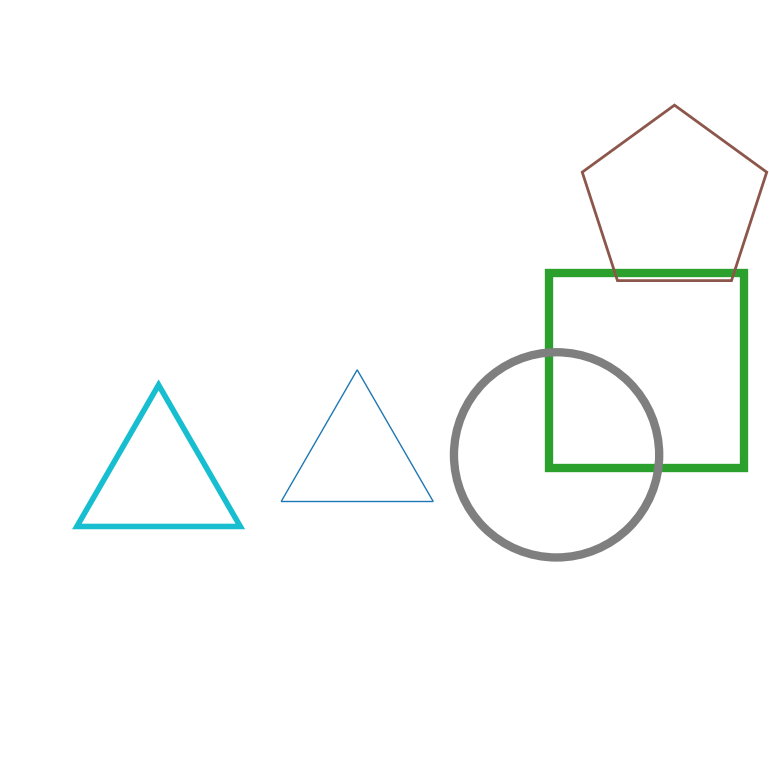[{"shape": "triangle", "thickness": 0.5, "radius": 0.57, "center": [0.464, 0.406]}, {"shape": "square", "thickness": 3, "radius": 0.63, "center": [0.84, 0.519]}, {"shape": "pentagon", "thickness": 1, "radius": 0.63, "center": [0.876, 0.737]}, {"shape": "circle", "thickness": 3, "radius": 0.67, "center": [0.723, 0.409]}, {"shape": "triangle", "thickness": 2, "radius": 0.61, "center": [0.206, 0.378]}]